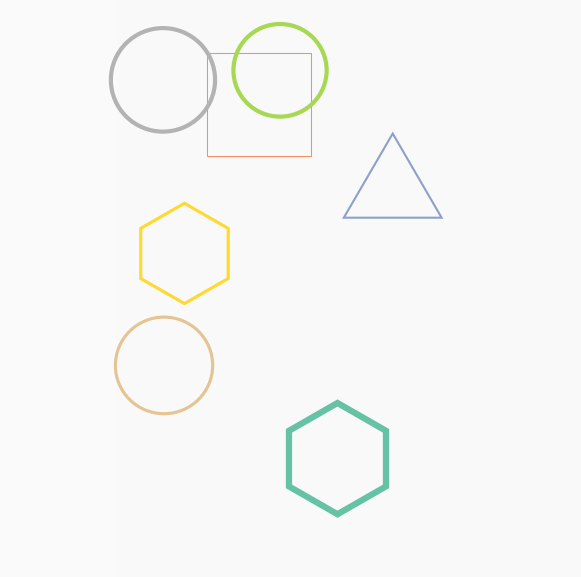[{"shape": "hexagon", "thickness": 3, "radius": 0.48, "center": [0.581, 0.205]}, {"shape": "square", "thickness": 0.5, "radius": 0.45, "center": [0.446, 0.819]}, {"shape": "triangle", "thickness": 1, "radius": 0.49, "center": [0.676, 0.671]}, {"shape": "circle", "thickness": 2, "radius": 0.4, "center": [0.482, 0.877]}, {"shape": "hexagon", "thickness": 1.5, "radius": 0.43, "center": [0.317, 0.56]}, {"shape": "circle", "thickness": 1.5, "radius": 0.42, "center": [0.282, 0.366]}, {"shape": "circle", "thickness": 2, "radius": 0.45, "center": [0.28, 0.861]}]